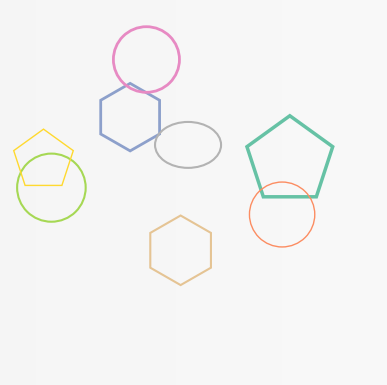[{"shape": "pentagon", "thickness": 2.5, "radius": 0.58, "center": [0.748, 0.583]}, {"shape": "circle", "thickness": 1, "radius": 0.42, "center": [0.728, 0.443]}, {"shape": "hexagon", "thickness": 2, "radius": 0.44, "center": [0.336, 0.696]}, {"shape": "circle", "thickness": 2, "radius": 0.43, "center": [0.378, 0.845]}, {"shape": "circle", "thickness": 1.5, "radius": 0.44, "center": [0.133, 0.513]}, {"shape": "pentagon", "thickness": 1, "radius": 0.4, "center": [0.112, 0.584]}, {"shape": "hexagon", "thickness": 1.5, "radius": 0.45, "center": [0.466, 0.35]}, {"shape": "oval", "thickness": 1.5, "radius": 0.43, "center": [0.485, 0.624]}]